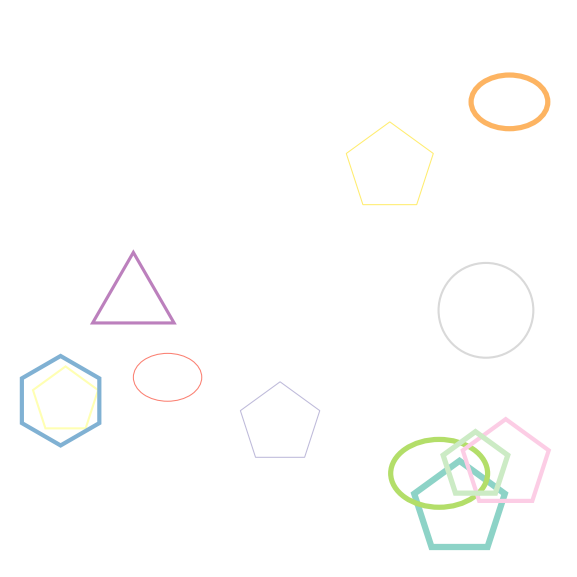[{"shape": "pentagon", "thickness": 3, "radius": 0.41, "center": [0.796, 0.119]}, {"shape": "pentagon", "thickness": 1, "radius": 0.3, "center": [0.113, 0.305]}, {"shape": "pentagon", "thickness": 0.5, "radius": 0.36, "center": [0.485, 0.266]}, {"shape": "oval", "thickness": 0.5, "radius": 0.3, "center": [0.29, 0.346]}, {"shape": "hexagon", "thickness": 2, "radius": 0.39, "center": [0.105, 0.305]}, {"shape": "oval", "thickness": 2.5, "radius": 0.33, "center": [0.882, 0.823]}, {"shape": "oval", "thickness": 2.5, "radius": 0.42, "center": [0.76, 0.18]}, {"shape": "pentagon", "thickness": 2, "radius": 0.39, "center": [0.876, 0.195]}, {"shape": "circle", "thickness": 1, "radius": 0.41, "center": [0.841, 0.462]}, {"shape": "triangle", "thickness": 1.5, "radius": 0.41, "center": [0.231, 0.481]}, {"shape": "pentagon", "thickness": 2.5, "radius": 0.29, "center": [0.823, 0.193]}, {"shape": "pentagon", "thickness": 0.5, "radius": 0.4, "center": [0.675, 0.709]}]